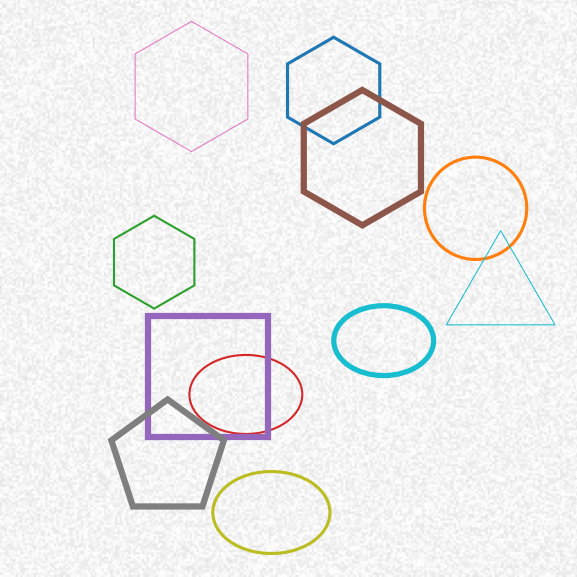[{"shape": "hexagon", "thickness": 1.5, "radius": 0.46, "center": [0.578, 0.842]}, {"shape": "circle", "thickness": 1.5, "radius": 0.44, "center": [0.824, 0.638]}, {"shape": "hexagon", "thickness": 1, "radius": 0.4, "center": [0.267, 0.545]}, {"shape": "oval", "thickness": 1, "radius": 0.49, "center": [0.426, 0.316]}, {"shape": "square", "thickness": 3, "radius": 0.52, "center": [0.36, 0.348]}, {"shape": "hexagon", "thickness": 3, "radius": 0.59, "center": [0.627, 0.726]}, {"shape": "hexagon", "thickness": 0.5, "radius": 0.56, "center": [0.332, 0.849]}, {"shape": "pentagon", "thickness": 3, "radius": 0.51, "center": [0.29, 0.205]}, {"shape": "oval", "thickness": 1.5, "radius": 0.51, "center": [0.47, 0.112]}, {"shape": "oval", "thickness": 2.5, "radius": 0.43, "center": [0.664, 0.409]}, {"shape": "triangle", "thickness": 0.5, "radius": 0.54, "center": [0.867, 0.491]}]